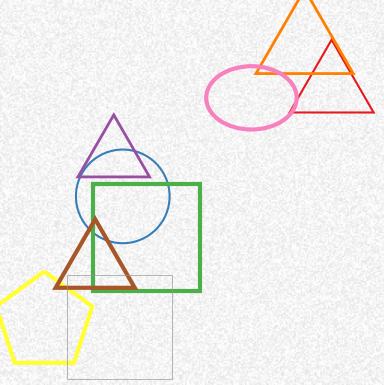[{"shape": "triangle", "thickness": 1.5, "radius": 0.63, "center": [0.861, 0.771]}, {"shape": "circle", "thickness": 1.5, "radius": 0.61, "center": [0.319, 0.49]}, {"shape": "square", "thickness": 3, "radius": 0.69, "center": [0.381, 0.384]}, {"shape": "triangle", "thickness": 2, "radius": 0.54, "center": [0.295, 0.594]}, {"shape": "triangle", "thickness": 2, "radius": 0.73, "center": [0.791, 0.882]}, {"shape": "pentagon", "thickness": 3, "radius": 0.66, "center": [0.115, 0.164]}, {"shape": "triangle", "thickness": 3, "radius": 0.59, "center": [0.247, 0.312]}, {"shape": "oval", "thickness": 3, "radius": 0.59, "center": [0.653, 0.746]}, {"shape": "square", "thickness": 0.5, "radius": 0.68, "center": [0.311, 0.15]}]